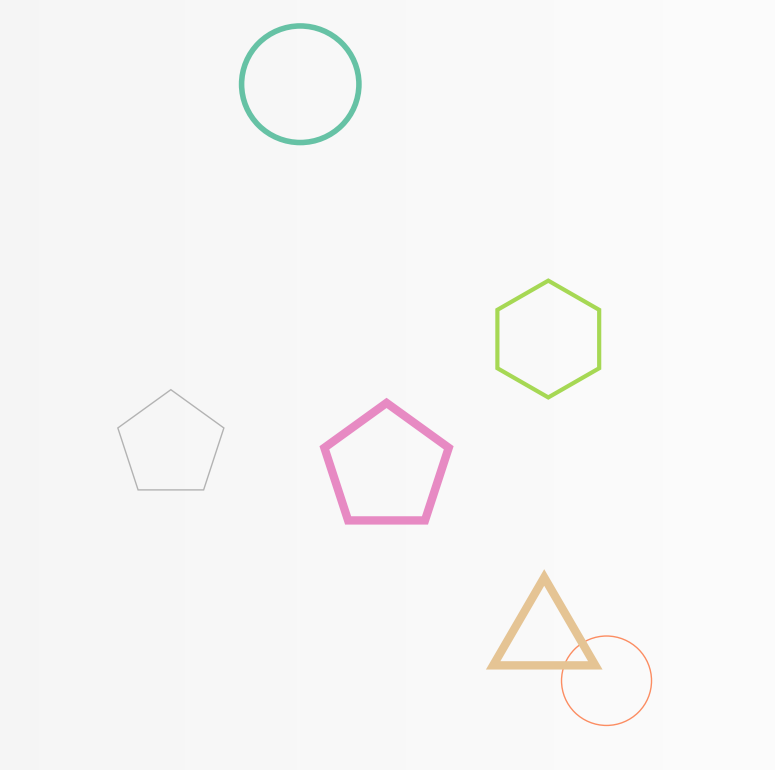[{"shape": "circle", "thickness": 2, "radius": 0.38, "center": [0.387, 0.891]}, {"shape": "circle", "thickness": 0.5, "radius": 0.29, "center": [0.783, 0.116]}, {"shape": "pentagon", "thickness": 3, "radius": 0.42, "center": [0.499, 0.392]}, {"shape": "hexagon", "thickness": 1.5, "radius": 0.38, "center": [0.707, 0.56]}, {"shape": "triangle", "thickness": 3, "radius": 0.38, "center": [0.702, 0.174]}, {"shape": "pentagon", "thickness": 0.5, "radius": 0.36, "center": [0.22, 0.422]}]